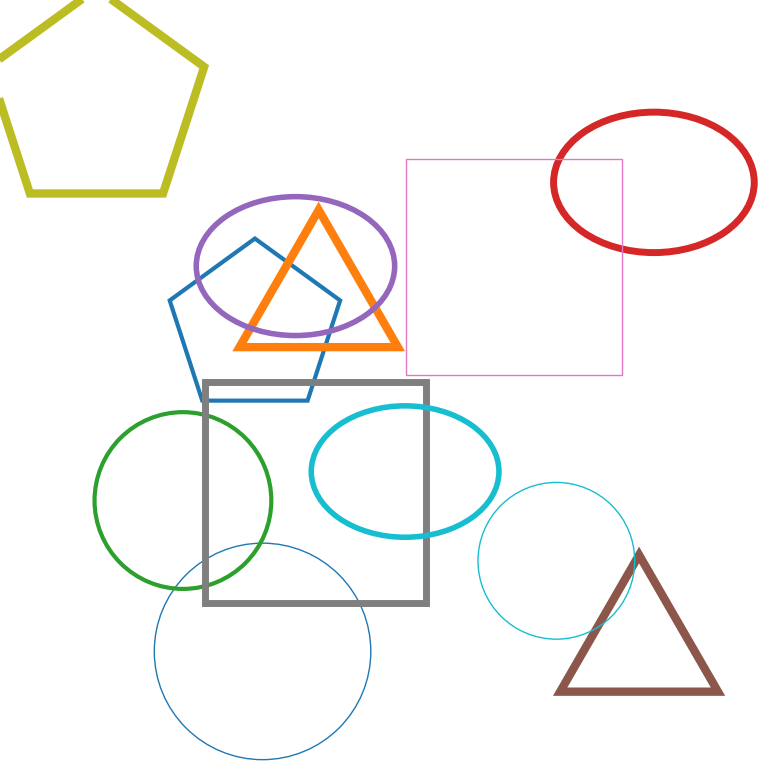[{"shape": "pentagon", "thickness": 1.5, "radius": 0.58, "center": [0.331, 0.574]}, {"shape": "circle", "thickness": 0.5, "radius": 0.7, "center": [0.341, 0.154]}, {"shape": "triangle", "thickness": 3, "radius": 0.59, "center": [0.414, 0.609]}, {"shape": "circle", "thickness": 1.5, "radius": 0.57, "center": [0.238, 0.35]}, {"shape": "oval", "thickness": 2.5, "radius": 0.65, "center": [0.849, 0.763]}, {"shape": "oval", "thickness": 2, "radius": 0.64, "center": [0.384, 0.654]}, {"shape": "triangle", "thickness": 3, "radius": 0.59, "center": [0.83, 0.161]}, {"shape": "square", "thickness": 0.5, "radius": 0.7, "center": [0.668, 0.653]}, {"shape": "square", "thickness": 2.5, "radius": 0.72, "center": [0.41, 0.36]}, {"shape": "pentagon", "thickness": 3, "radius": 0.74, "center": [0.125, 0.868]}, {"shape": "circle", "thickness": 0.5, "radius": 0.51, "center": [0.723, 0.272]}, {"shape": "oval", "thickness": 2, "radius": 0.61, "center": [0.526, 0.388]}]